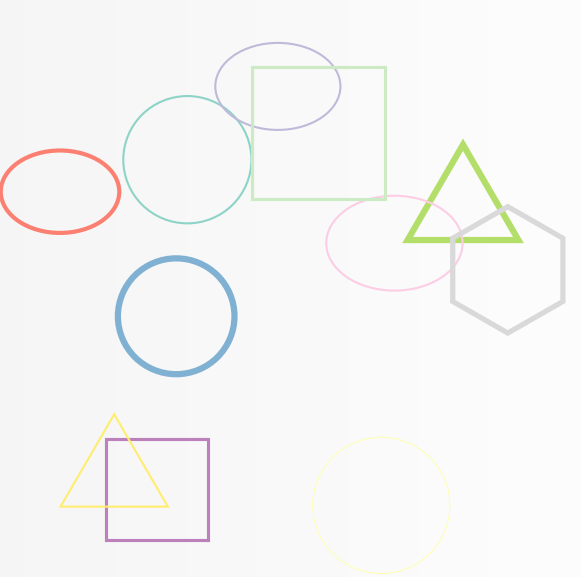[{"shape": "circle", "thickness": 1, "radius": 0.55, "center": [0.322, 0.723]}, {"shape": "circle", "thickness": 0.5, "radius": 0.59, "center": [0.656, 0.124]}, {"shape": "oval", "thickness": 1, "radius": 0.54, "center": [0.478, 0.85]}, {"shape": "oval", "thickness": 2, "radius": 0.51, "center": [0.103, 0.667]}, {"shape": "circle", "thickness": 3, "radius": 0.5, "center": [0.303, 0.451]}, {"shape": "triangle", "thickness": 3, "radius": 0.55, "center": [0.797, 0.639]}, {"shape": "oval", "thickness": 1, "radius": 0.59, "center": [0.679, 0.578]}, {"shape": "hexagon", "thickness": 2.5, "radius": 0.55, "center": [0.874, 0.532]}, {"shape": "square", "thickness": 1.5, "radius": 0.44, "center": [0.27, 0.152]}, {"shape": "square", "thickness": 1.5, "radius": 0.57, "center": [0.548, 0.769]}, {"shape": "triangle", "thickness": 1, "radius": 0.53, "center": [0.196, 0.175]}]